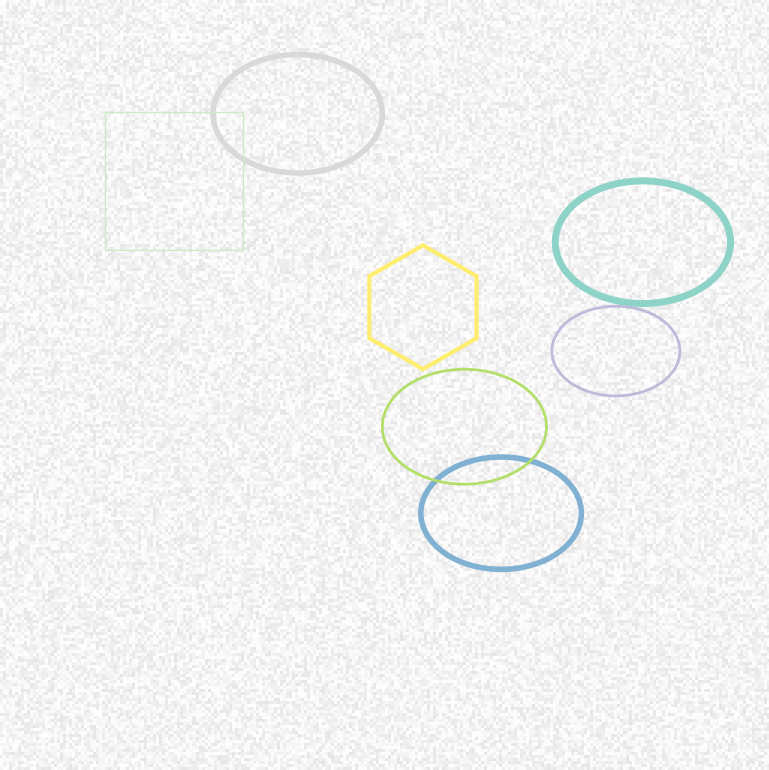[{"shape": "oval", "thickness": 2.5, "radius": 0.57, "center": [0.835, 0.685]}, {"shape": "oval", "thickness": 1, "radius": 0.42, "center": [0.8, 0.544]}, {"shape": "oval", "thickness": 2, "radius": 0.52, "center": [0.651, 0.334]}, {"shape": "oval", "thickness": 1, "radius": 0.53, "center": [0.603, 0.446]}, {"shape": "oval", "thickness": 2, "radius": 0.55, "center": [0.387, 0.852]}, {"shape": "square", "thickness": 0.5, "radius": 0.45, "center": [0.226, 0.765]}, {"shape": "hexagon", "thickness": 1.5, "radius": 0.4, "center": [0.549, 0.601]}]